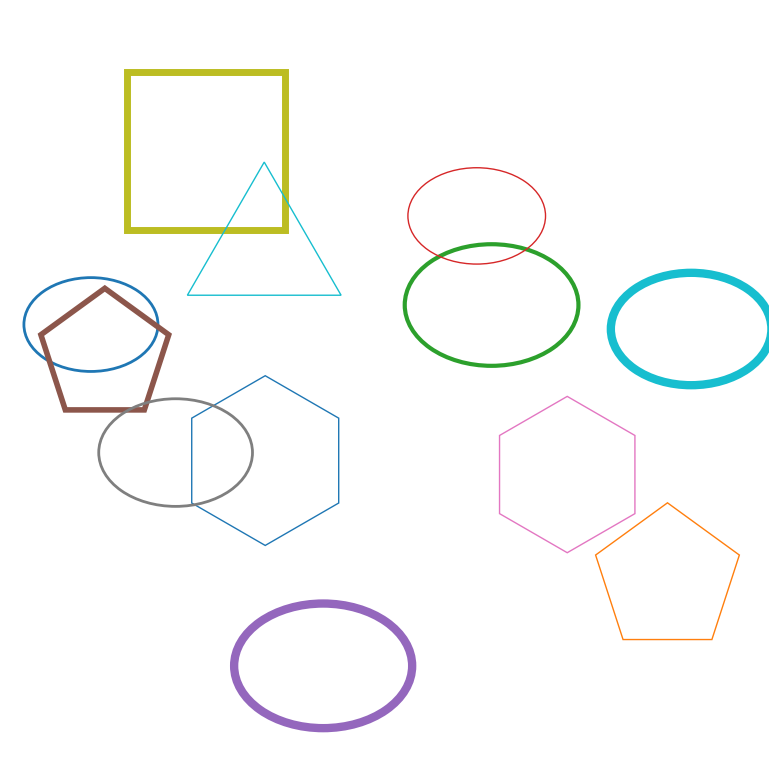[{"shape": "oval", "thickness": 1, "radius": 0.44, "center": [0.118, 0.579]}, {"shape": "hexagon", "thickness": 0.5, "radius": 0.55, "center": [0.344, 0.402]}, {"shape": "pentagon", "thickness": 0.5, "radius": 0.49, "center": [0.867, 0.249]}, {"shape": "oval", "thickness": 1.5, "radius": 0.56, "center": [0.638, 0.604]}, {"shape": "oval", "thickness": 0.5, "radius": 0.45, "center": [0.619, 0.72]}, {"shape": "oval", "thickness": 3, "radius": 0.58, "center": [0.42, 0.135]}, {"shape": "pentagon", "thickness": 2, "radius": 0.44, "center": [0.136, 0.538]}, {"shape": "hexagon", "thickness": 0.5, "radius": 0.51, "center": [0.737, 0.384]}, {"shape": "oval", "thickness": 1, "radius": 0.5, "center": [0.228, 0.412]}, {"shape": "square", "thickness": 2.5, "radius": 0.51, "center": [0.268, 0.804]}, {"shape": "oval", "thickness": 3, "radius": 0.52, "center": [0.898, 0.573]}, {"shape": "triangle", "thickness": 0.5, "radius": 0.58, "center": [0.343, 0.674]}]